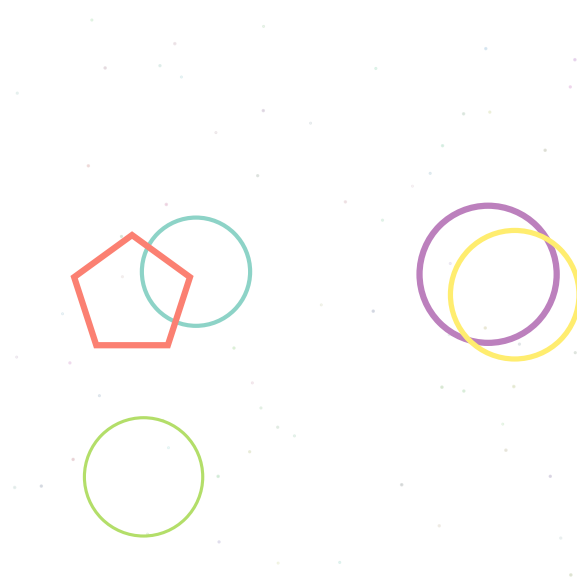[{"shape": "circle", "thickness": 2, "radius": 0.47, "center": [0.339, 0.529]}, {"shape": "pentagon", "thickness": 3, "radius": 0.53, "center": [0.229, 0.487]}, {"shape": "circle", "thickness": 1.5, "radius": 0.51, "center": [0.249, 0.173]}, {"shape": "circle", "thickness": 3, "radius": 0.59, "center": [0.845, 0.524]}, {"shape": "circle", "thickness": 2.5, "radius": 0.56, "center": [0.891, 0.489]}]